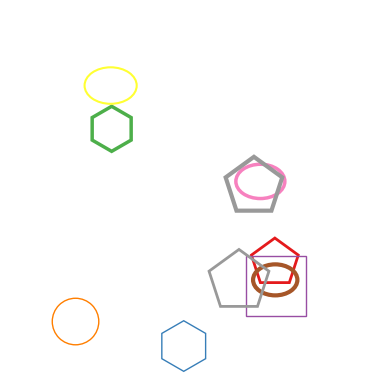[{"shape": "pentagon", "thickness": 2, "radius": 0.32, "center": [0.714, 0.318]}, {"shape": "hexagon", "thickness": 1, "radius": 0.33, "center": [0.477, 0.101]}, {"shape": "hexagon", "thickness": 2.5, "radius": 0.29, "center": [0.29, 0.665]}, {"shape": "square", "thickness": 1, "radius": 0.39, "center": [0.717, 0.257]}, {"shape": "circle", "thickness": 1, "radius": 0.3, "center": [0.196, 0.165]}, {"shape": "oval", "thickness": 1.5, "radius": 0.34, "center": [0.287, 0.778]}, {"shape": "oval", "thickness": 3, "radius": 0.29, "center": [0.715, 0.273]}, {"shape": "oval", "thickness": 2.5, "radius": 0.32, "center": [0.676, 0.529]}, {"shape": "pentagon", "thickness": 2, "radius": 0.41, "center": [0.621, 0.27]}, {"shape": "pentagon", "thickness": 3, "radius": 0.39, "center": [0.66, 0.515]}]